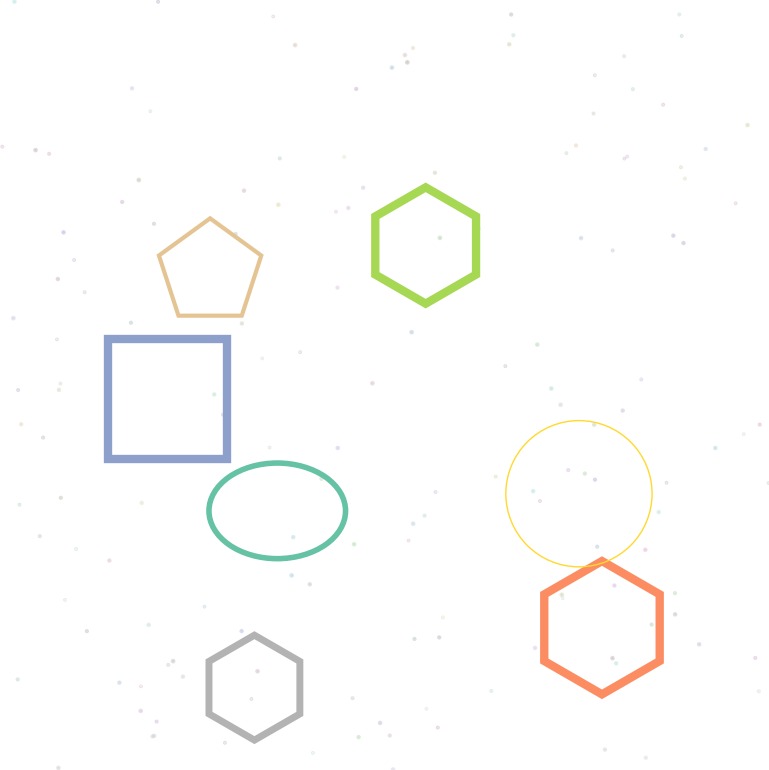[{"shape": "oval", "thickness": 2, "radius": 0.44, "center": [0.36, 0.337]}, {"shape": "hexagon", "thickness": 3, "radius": 0.43, "center": [0.782, 0.185]}, {"shape": "square", "thickness": 3, "radius": 0.39, "center": [0.218, 0.482]}, {"shape": "hexagon", "thickness": 3, "radius": 0.38, "center": [0.553, 0.681]}, {"shape": "circle", "thickness": 0.5, "radius": 0.47, "center": [0.752, 0.359]}, {"shape": "pentagon", "thickness": 1.5, "radius": 0.35, "center": [0.273, 0.647]}, {"shape": "hexagon", "thickness": 2.5, "radius": 0.34, "center": [0.33, 0.107]}]